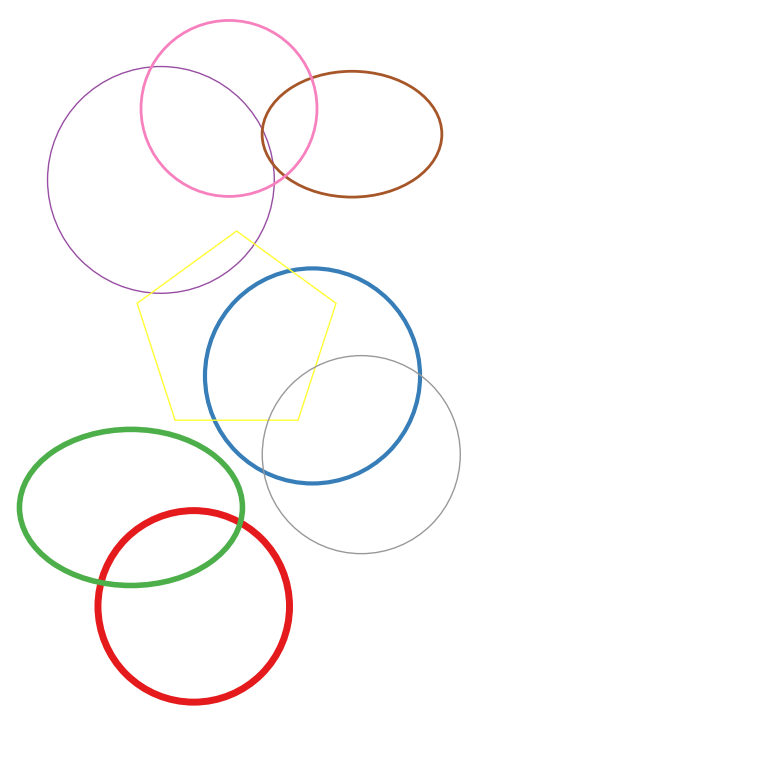[{"shape": "circle", "thickness": 2.5, "radius": 0.62, "center": [0.252, 0.212]}, {"shape": "circle", "thickness": 1.5, "radius": 0.7, "center": [0.406, 0.512]}, {"shape": "oval", "thickness": 2, "radius": 0.72, "center": [0.17, 0.341]}, {"shape": "circle", "thickness": 0.5, "radius": 0.74, "center": [0.209, 0.766]}, {"shape": "pentagon", "thickness": 0.5, "radius": 0.68, "center": [0.307, 0.564]}, {"shape": "oval", "thickness": 1, "radius": 0.58, "center": [0.457, 0.826]}, {"shape": "circle", "thickness": 1, "radius": 0.57, "center": [0.297, 0.859]}, {"shape": "circle", "thickness": 0.5, "radius": 0.64, "center": [0.469, 0.41]}]